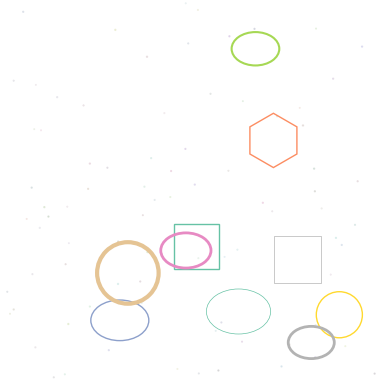[{"shape": "square", "thickness": 1, "radius": 0.3, "center": [0.511, 0.36]}, {"shape": "oval", "thickness": 0.5, "radius": 0.42, "center": [0.62, 0.191]}, {"shape": "hexagon", "thickness": 1, "radius": 0.35, "center": [0.71, 0.635]}, {"shape": "oval", "thickness": 1, "radius": 0.38, "center": [0.311, 0.168]}, {"shape": "oval", "thickness": 2, "radius": 0.33, "center": [0.483, 0.349]}, {"shape": "oval", "thickness": 1.5, "radius": 0.31, "center": [0.664, 0.873]}, {"shape": "circle", "thickness": 1, "radius": 0.3, "center": [0.881, 0.182]}, {"shape": "circle", "thickness": 3, "radius": 0.4, "center": [0.332, 0.291]}, {"shape": "square", "thickness": 0.5, "radius": 0.31, "center": [0.772, 0.326]}, {"shape": "oval", "thickness": 2, "radius": 0.3, "center": [0.808, 0.11]}]